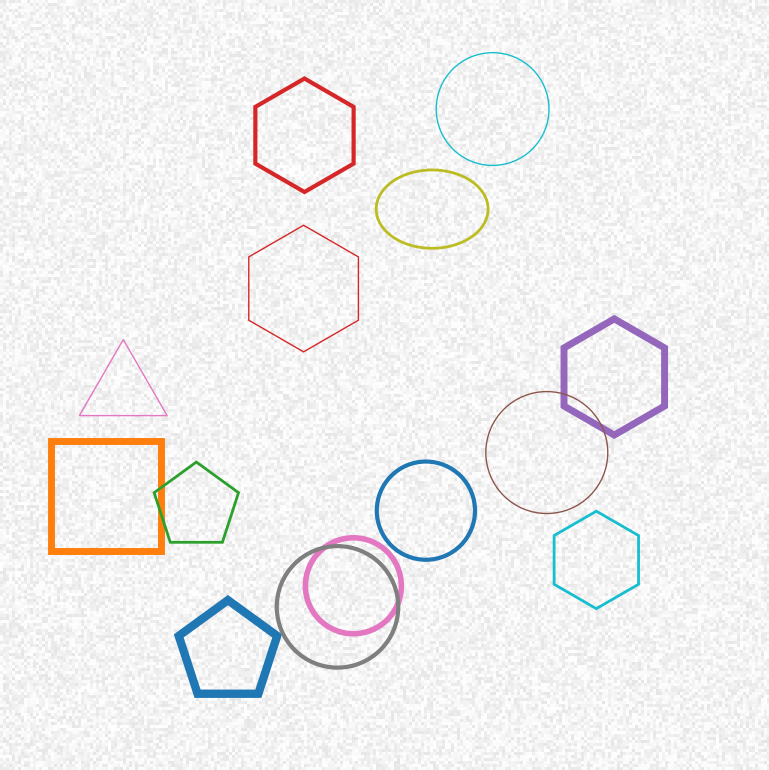[{"shape": "circle", "thickness": 1.5, "radius": 0.32, "center": [0.553, 0.337]}, {"shape": "pentagon", "thickness": 3, "radius": 0.34, "center": [0.296, 0.153]}, {"shape": "square", "thickness": 2.5, "radius": 0.36, "center": [0.138, 0.356]}, {"shape": "pentagon", "thickness": 1, "radius": 0.29, "center": [0.255, 0.342]}, {"shape": "hexagon", "thickness": 0.5, "radius": 0.41, "center": [0.394, 0.625]}, {"shape": "hexagon", "thickness": 1.5, "radius": 0.37, "center": [0.395, 0.824]}, {"shape": "hexagon", "thickness": 2.5, "radius": 0.38, "center": [0.798, 0.51]}, {"shape": "circle", "thickness": 0.5, "radius": 0.4, "center": [0.71, 0.412]}, {"shape": "triangle", "thickness": 0.5, "radius": 0.33, "center": [0.16, 0.493]}, {"shape": "circle", "thickness": 2, "radius": 0.31, "center": [0.459, 0.239]}, {"shape": "circle", "thickness": 1.5, "radius": 0.39, "center": [0.438, 0.212]}, {"shape": "oval", "thickness": 1, "radius": 0.36, "center": [0.561, 0.728]}, {"shape": "hexagon", "thickness": 1, "radius": 0.32, "center": [0.774, 0.273]}, {"shape": "circle", "thickness": 0.5, "radius": 0.37, "center": [0.64, 0.858]}]